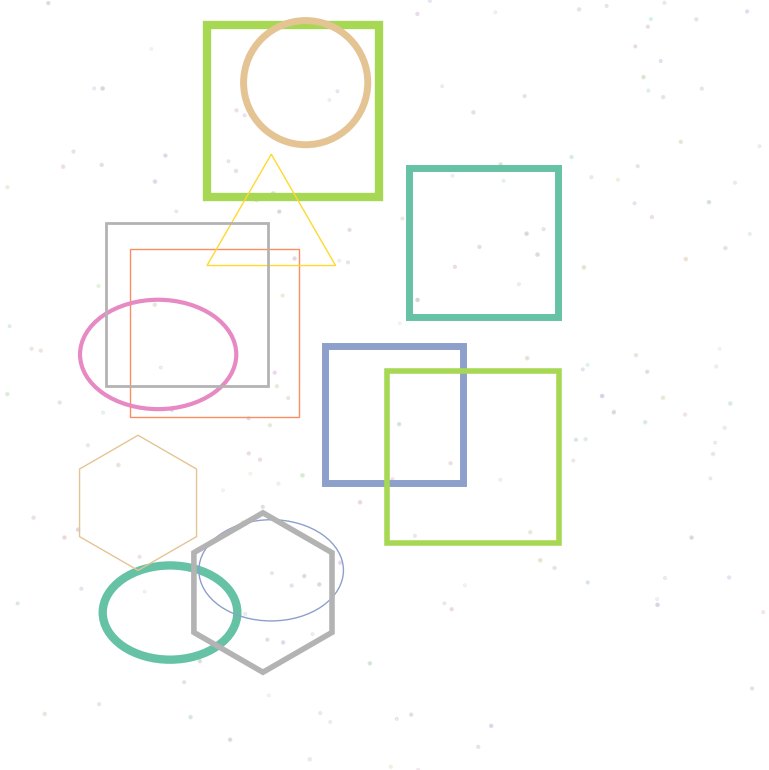[{"shape": "square", "thickness": 2.5, "radius": 0.48, "center": [0.628, 0.685]}, {"shape": "oval", "thickness": 3, "radius": 0.44, "center": [0.221, 0.204]}, {"shape": "square", "thickness": 0.5, "radius": 0.55, "center": [0.279, 0.568]}, {"shape": "square", "thickness": 2.5, "radius": 0.45, "center": [0.512, 0.461]}, {"shape": "oval", "thickness": 0.5, "radius": 0.47, "center": [0.352, 0.259]}, {"shape": "oval", "thickness": 1.5, "radius": 0.51, "center": [0.205, 0.54]}, {"shape": "square", "thickness": 3, "radius": 0.56, "center": [0.381, 0.856]}, {"shape": "square", "thickness": 2, "radius": 0.56, "center": [0.614, 0.407]}, {"shape": "triangle", "thickness": 0.5, "radius": 0.48, "center": [0.352, 0.703]}, {"shape": "circle", "thickness": 2.5, "radius": 0.4, "center": [0.397, 0.893]}, {"shape": "hexagon", "thickness": 0.5, "radius": 0.44, "center": [0.179, 0.347]}, {"shape": "hexagon", "thickness": 2, "radius": 0.52, "center": [0.341, 0.23]}, {"shape": "square", "thickness": 1, "radius": 0.53, "center": [0.243, 0.605]}]